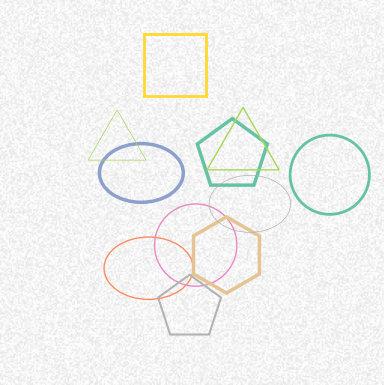[{"shape": "circle", "thickness": 2, "radius": 0.51, "center": [0.857, 0.546]}, {"shape": "pentagon", "thickness": 2.5, "radius": 0.48, "center": [0.603, 0.596]}, {"shape": "oval", "thickness": 1, "radius": 0.58, "center": [0.386, 0.303]}, {"shape": "oval", "thickness": 2.5, "radius": 0.54, "center": [0.367, 0.551]}, {"shape": "circle", "thickness": 1, "radius": 0.53, "center": [0.508, 0.363]}, {"shape": "triangle", "thickness": 0.5, "radius": 0.43, "center": [0.304, 0.628]}, {"shape": "triangle", "thickness": 1, "radius": 0.54, "center": [0.631, 0.613]}, {"shape": "square", "thickness": 2, "radius": 0.4, "center": [0.455, 0.831]}, {"shape": "hexagon", "thickness": 2.5, "radius": 0.49, "center": [0.588, 0.338]}, {"shape": "pentagon", "thickness": 1.5, "radius": 0.43, "center": [0.492, 0.201]}, {"shape": "oval", "thickness": 0.5, "radius": 0.53, "center": [0.649, 0.471]}]